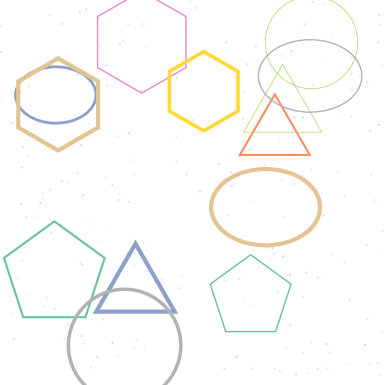[{"shape": "pentagon", "thickness": 1.5, "radius": 0.69, "center": [0.141, 0.287]}, {"shape": "pentagon", "thickness": 1, "radius": 0.55, "center": [0.651, 0.228]}, {"shape": "triangle", "thickness": 1.5, "radius": 0.52, "center": [0.714, 0.65]}, {"shape": "triangle", "thickness": 3, "radius": 0.59, "center": [0.352, 0.249]}, {"shape": "oval", "thickness": 2, "radius": 0.52, "center": [0.145, 0.753]}, {"shape": "hexagon", "thickness": 1, "radius": 0.66, "center": [0.368, 0.891]}, {"shape": "circle", "thickness": 0.5, "radius": 0.6, "center": [0.809, 0.89]}, {"shape": "triangle", "thickness": 0.5, "radius": 0.59, "center": [0.734, 0.715]}, {"shape": "hexagon", "thickness": 2.5, "radius": 0.51, "center": [0.529, 0.763]}, {"shape": "oval", "thickness": 3, "radius": 0.71, "center": [0.69, 0.462]}, {"shape": "hexagon", "thickness": 3, "radius": 0.6, "center": [0.151, 0.729]}, {"shape": "circle", "thickness": 2.5, "radius": 0.73, "center": [0.324, 0.103]}, {"shape": "oval", "thickness": 1, "radius": 0.67, "center": [0.806, 0.803]}]